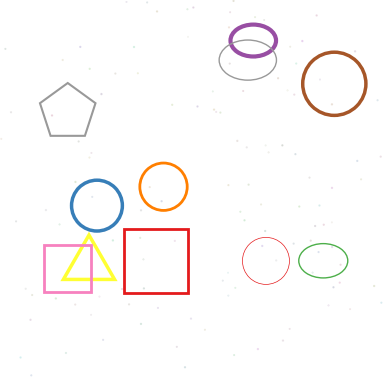[{"shape": "square", "thickness": 2, "radius": 0.42, "center": [0.405, 0.323]}, {"shape": "circle", "thickness": 0.5, "radius": 0.31, "center": [0.691, 0.322]}, {"shape": "circle", "thickness": 2.5, "radius": 0.33, "center": [0.252, 0.466]}, {"shape": "oval", "thickness": 1, "radius": 0.32, "center": [0.84, 0.323]}, {"shape": "oval", "thickness": 3, "radius": 0.3, "center": [0.658, 0.895]}, {"shape": "circle", "thickness": 2, "radius": 0.31, "center": [0.425, 0.515]}, {"shape": "triangle", "thickness": 2.5, "radius": 0.38, "center": [0.231, 0.313]}, {"shape": "circle", "thickness": 2.5, "radius": 0.41, "center": [0.868, 0.782]}, {"shape": "square", "thickness": 2, "radius": 0.3, "center": [0.176, 0.302]}, {"shape": "oval", "thickness": 1, "radius": 0.37, "center": [0.644, 0.844]}, {"shape": "pentagon", "thickness": 1.5, "radius": 0.38, "center": [0.176, 0.709]}]